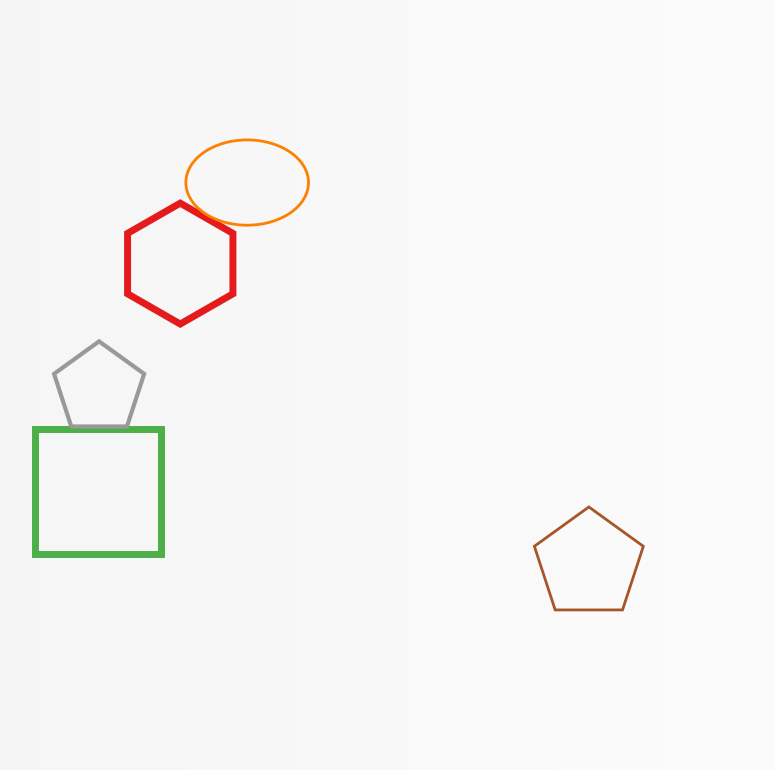[{"shape": "hexagon", "thickness": 2.5, "radius": 0.39, "center": [0.233, 0.658]}, {"shape": "square", "thickness": 2.5, "radius": 0.41, "center": [0.126, 0.362]}, {"shape": "oval", "thickness": 1, "radius": 0.4, "center": [0.319, 0.763]}, {"shape": "pentagon", "thickness": 1, "radius": 0.37, "center": [0.76, 0.268]}, {"shape": "pentagon", "thickness": 1.5, "radius": 0.31, "center": [0.128, 0.496]}]